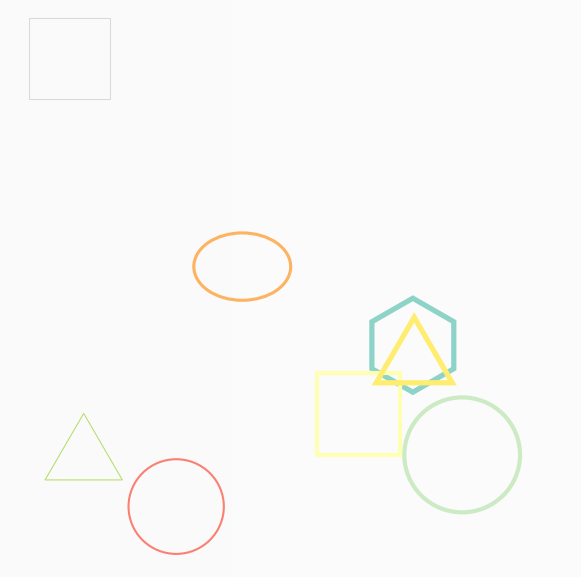[{"shape": "hexagon", "thickness": 2.5, "radius": 0.41, "center": [0.71, 0.401]}, {"shape": "square", "thickness": 2, "radius": 0.35, "center": [0.617, 0.282]}, {"shape": "circle", "thickness": 1, "radius": 0.41, "center": [0.303, 0.122]}, {"shape": "oval", "thickness": 1.5, "radius": 0.42, "center": [0.417, 0.537]}, {"shape": "triangle", "thickness": 0.5, "radius": 0.38, "center": [0.144, 0.206]}, {"shape": "square", "thickness": 0.5, "radius": 0.35, "center": [0.119, 0.898]}, {"shape": "circle", "thickness": 2, "radius": 0.5, "center": [0.795, 0.211]}, {"shape": "triangle", "thickness": 2.5, "radius": 0.38, "center": [0.713, 0.374]}]